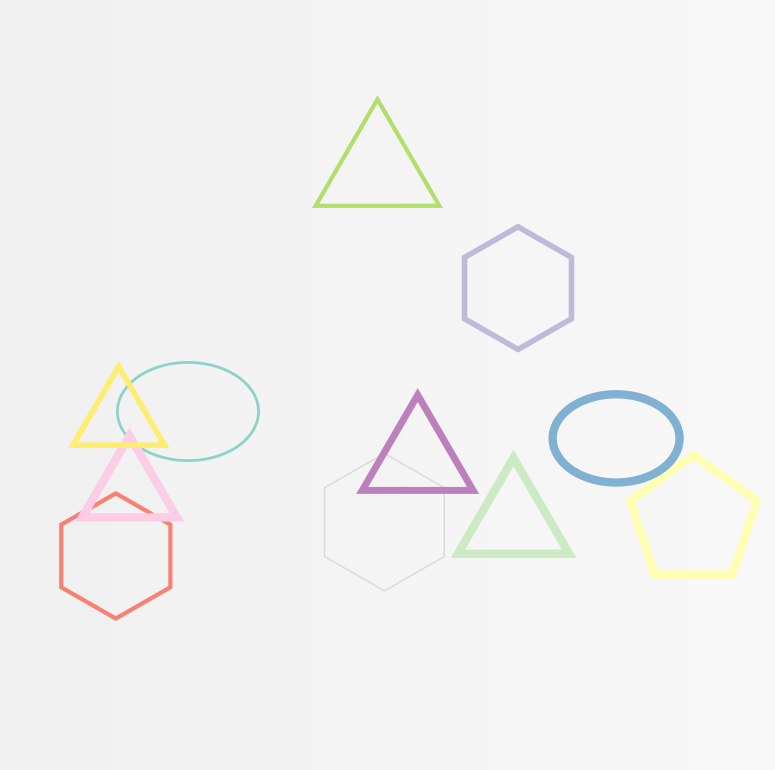[{"shape": "oval", "thickness": 1, "radius": 0.46, "center": [0.243, 0.466]}, {"shape": "pentagon", "thickness": 3, "radius": 0.43, "center": [0.895, 0.323]}, {"shape": "hexagon", "thickness": 2, "radius": 0.4, "center": [0.668, 0.626]}, {"shape": "hexagon", "thickness": 1.5, "radius": 0.41, "center": [0.149, 0.278]}, {"shape": "oval", "thickness": 3, "radius": 0.41, "center": [0.795, 0.431]}, {"shape": "triangle", "thickness": 1.5, "radius": 0.46, "center": [0.487, 0.779]}, {"shape": "triangle", "thickness": 3, "radius": 0.35, "center": [0.167, 0.363]}, {"shape": "hexagon", "thickness": 0.5, "radius": 0.45, "center": [0.496, 0.322]}, {"shape": "triangle", "thickness": 2.5, "radius": 0.41, "center": [0.539, 0.404]}, {"shape": "triangle", "thickness": 3, "radius": 0.41, "center": [0.663, 0.322]}, {"shape": "triangle", "thickness": 2, "radius": 0.34, "center": [0.153, 0.456]}]